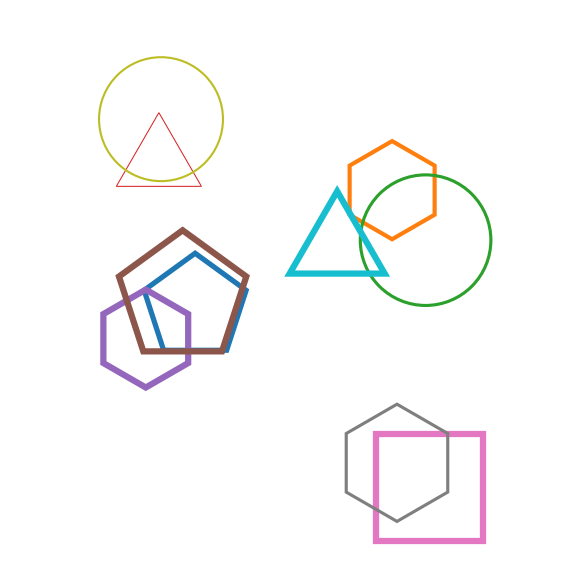[{"shape": "pentagon", "thickness": 2.5, "radius": 0.46, "center": [0.338, 0.468]}, {"shape": "hexagon", "thickness": 2, "radius": 0.42, "center": [0.679, 0.67]}, {"shape": "circle", "thickness": 1.5, "radius": 0.57, "center": [0.737, 0.583]}, {"shape": "triangle", "thickness": 0.5, "radius": 0.43, "center": [0.275, 0.719]}, {"shape": "hexagon", "thickness": 3, "radius": 0.42, "center": [0.252, 0.413]}, {"shape": "pentagon", "thickness": 3, "radius": 0.58, "center": [0.316, 0.484]}, {"shape": "square", "thickness": 3, "radius": 0.46, "center": [0.743, 0.155]}, {"shape": "hexagon", "thickness": 1.5, "radius": 0.51, "center": [0.687, 0.198]}, {"shape": "circle", "thickness": 1, "radius": 0.54, "center": [0.279, 0.793]}, {"shape": "triangle", "thickness": 3, "radius": 0.48, "center": [0.584, 0.573]}]